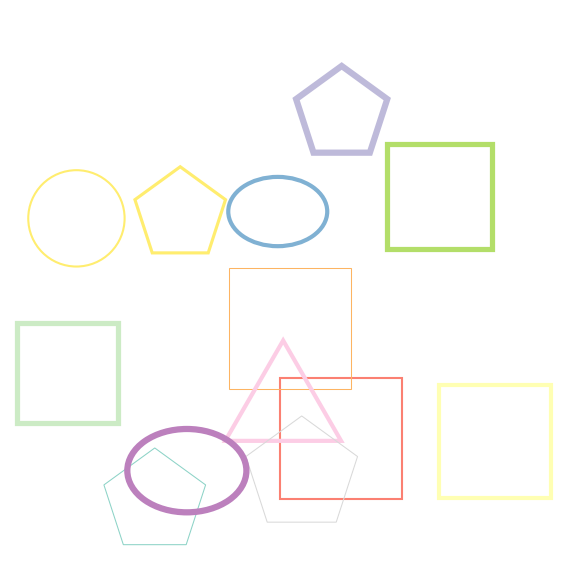[{"shape": "pentagon", "thickness": 0.5, "radius": 0.46, "center": [0.268, 0.131]}, {"shape": "square", "thickness": 2, "radius": 0.49, "center": [0.857, 0.235]}, {"shape": "pentagon", "thickness": 3, "radius": 0.41, "center": [0.592, 0.802]}, {"shape": "square", "thickness": 1, "radius": 0.53, "center": [0.59, 0.24]}, {"shape": "oval", "thickness": 2, "radius": 0.43, "center": [0.481, 0.633]}, {"shape": "square", "thickness": 0.5, "radius": 0.53, "center": [0.502, 0.43]}, {"shape": "square", "thickness": 2.5, "radius": 0.46, "center": [0.761, 0.659]}, {"shape": "triangle", "thickness": 2, "radius": 0.58, "center": [0.49, 0.294]}, {"shape": "pentagon", "thickness": 0.5, "radius": 0.51, "center": [0.522, 0.177]}, {"shape": "oval", "thickness": 3, "radius": 0.52, "center": [0.324, 0.184]}, {"shape": "square", "thickness": 2.5, "radius": 0.43, "center": [0.117, 0.353]}, {"shape": "pentagon", "thickness": 1.5, "radius": 0.41, "center": [0.312, 0.628]}, {"shape": "circle", "thickness": 1, "radius": 0.42, "center": [0.132, 0.621]}]